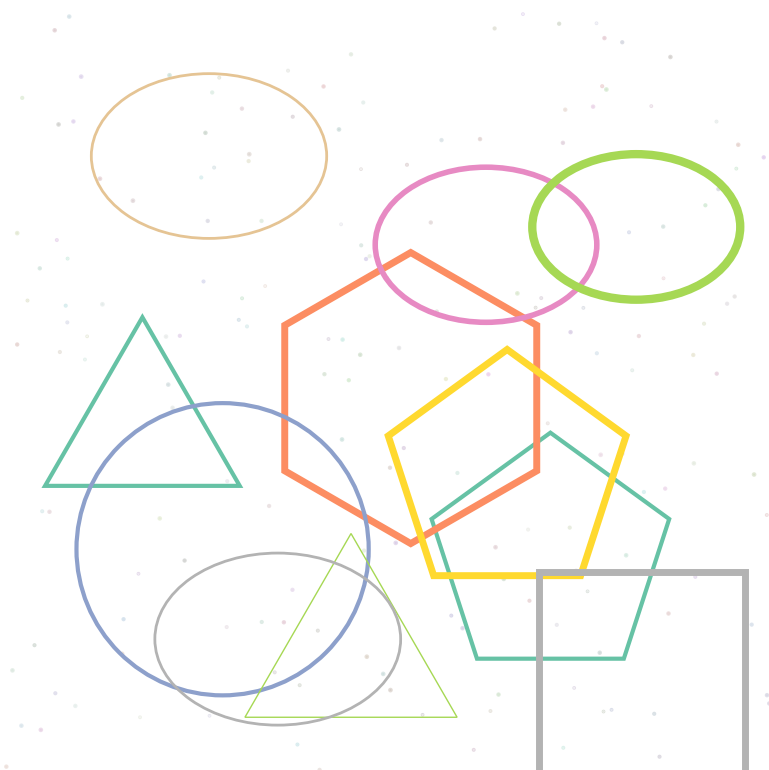[{"shape": "pentagon", "thickness": 1.5, "radius": 0.81, "center": [0.715, 0.276]}, {"shape": "triangle", "thickness": 1.5, "radius": 0.73, "center": [0.185, 0.442]}, {"shape": "hexagon", "thickness": 2.5, "radius": 0.94, "center": [0.533, 0.483]}, {"shape": "circle", "thickness": 1.5, "radius": 0.95, "center": [0.289, 0.287]}, {"shape": "oval", "thickness": 2, "radius": 0.72, "center": [0.631, 0.682]}, {"shape": "triangle", "thickness": 0.5, "radius": 0.8, "center": [0.456, 0.148]}, {"shape": "oval", "thickness": 3, "radius": 0.68, "center": [0.826, 0.705]}, {"shape": "pentagon", "thickness": 2.5, "radius": 0.81, "center": [0.659, 0.384]}, {"shape": "oval", "thickness": 1, "radius": 0.76, "center": [0.271, 0.797]}, {"shape": "square", "thickness": 2.5, "radius": 0.67, "center": [0.833, 0.124]}, {"shape": "oval", "thickness": 1, "radius": 0.8, "center": [0.361, 0.17]}]